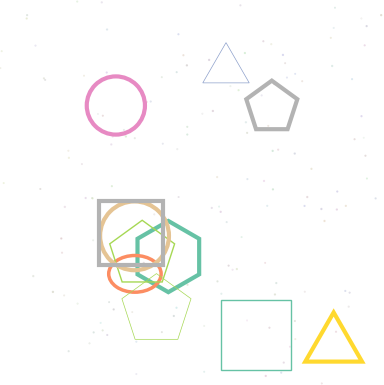[{"shape": "hexagon", "thickness": 3, "radius": 0.46, "center": [0.437, 0.334]}, {"shape": "square", "thickness": 1, "radius": 0.45, "center": [0.666, 0.129]}, {"shape": "oval", "thickness": 2.5, "radius": 0.34, "center": [0.35, 0.289]}, {"shape": "triangle", "thickness": 0.5, "radius": 0.35, "center": [0.587, 0.82]}, {"shape": "circle", "thickness": 3, "radius": 0.38, "center": [0.301, 0.726]}, {"shape": "pentagon", "thickness": 0.5, "radius": 0.47, "center": [0.406, 0.195]}, {"shape": "pentagon", "thickness": 1, "radius": 0.44, "center": [0.369, 0.339]}, {"shape": "triangle", "thickness": 3, "radius": 0.43, "center": [0.867, 0.103]}, {"shape": "circle", "thickness": 3, "radius": 0.45, "center": [0.349, 0.388]}, {"shape": "pentagon", "thickness": 3, "radius": 0.35, "center": [0.706, 0.721]}, {"shape": "square", "thickness": 3, "radius": 0.42, "center": [0.339, 0.395]}]